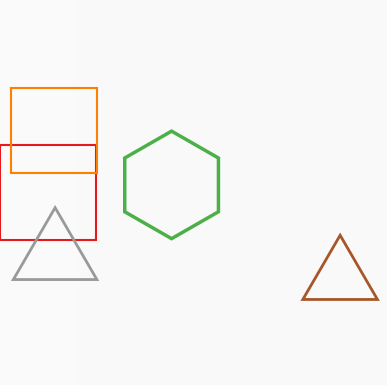[{"shape": "square", "thickness": 1.5, "radius": 0.62, "center": [0.125, 0.501]}, {"shape": "hexagon", "thickness": 2.5, "radius": 0.7, "center": [0.443, 0.52]}, {"shape": "square", "thickness": 1.5, "radius": 0.55, "center": [0.14, 0.661]}, {"shape": "triangle", "thickness": 2, "radius": 0.56, "center": [0.878, 0.278]}, {"shape": "triangle", "thickness": 2, "radius": 0.62, "center": [0.142, 0.336]}]